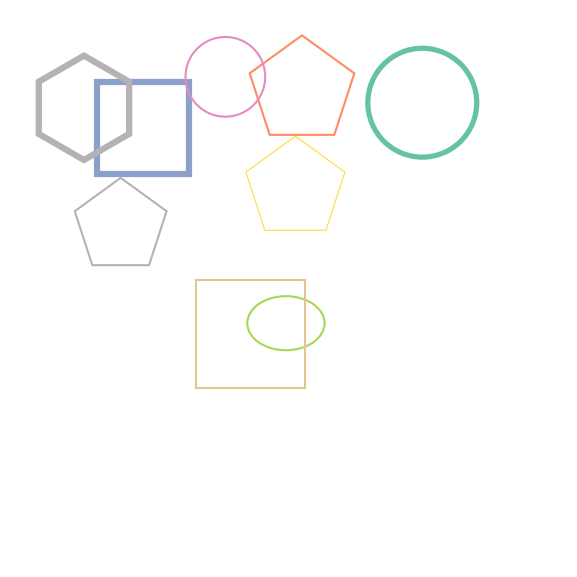[{"shape": "circle", "thickness": 2.5, "radius": 0.47, "center": [0.731, 0.821]}, {"shape": "pentagon", "thickness": 1, "radius": 0.48, "center": [0.523, 0.843]}, {"shape": "square", "thickness": 3, "radius": 0.4, "center": [0.248, 0.778]}, {"shape": "circle", "thickness": 1, "radius": 0.35, "center": [0.39, 0.866]}, {"shape": "oval", "thickness": 1, "radius": 0.33, "center": [0.495, 0.439]}, {"shape": "pentagon", "thickness": 0.5, "radius": 0.45, "center": [0.511, 0.673]}, {"shape": "square", "thickness": 1, "radius": 0.47, "center": [0.433, 0.421]}, {"shape": "hexagon", "thickness": 3, "radius": 0.45, "center": [0.145, 0.812]}, {"shape": "pentagon", "thickness": 1, "radius": 0.42, "center": [0.209, 0.608]}]